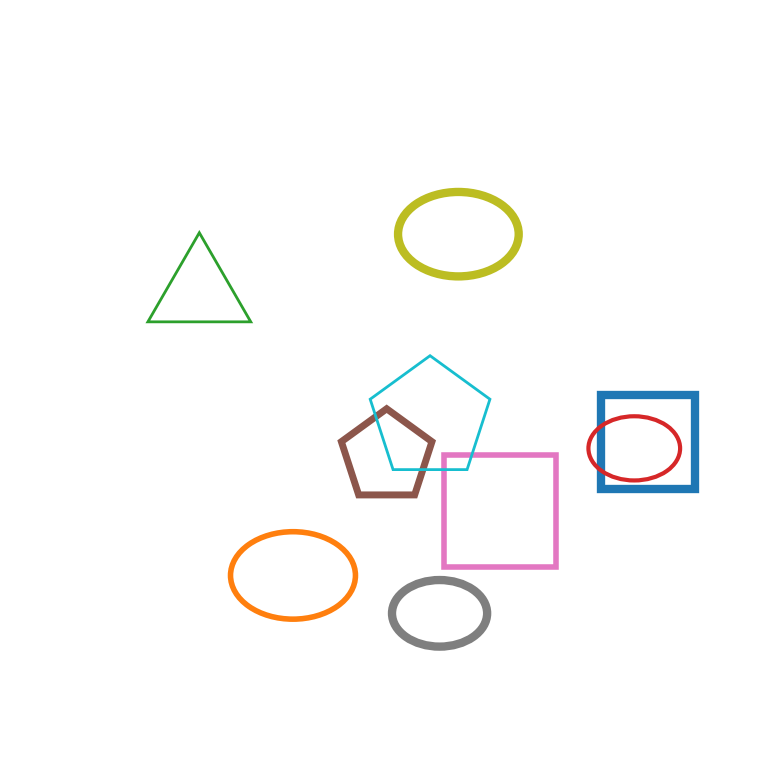[{"shape": "square", "thickness": 3, "radius": 0.3, "center": [0.841, 0.426]}, {"shape": "oval", "thickness": 2, "radius": 0.41, "center": [0.381, 0.253]}, {"shape": "triangle", "thickness": 1, "radius": 0.39, "center": [0.259, 0.621]}, {"shape": "oval", "thickness": 1.5, "radius": 0.3, "center": [0.824, 0.418]}, {"shape": "pentagon", "thickness": 2.5, "radius": 0.31, "center": [0.502, 0.407]}, {"shape": "square", "thickness": 2, "radius": 0.36, "center": [0.649, 0.336]}, {"shape": "oval", "thickness": 3, "radius": 0.31, "center": [0.571, 0.203]}, {"shape": "oval", "thickness": 3, "radius": 0.39, "center": [0.595, 0.696]}, {"shape": "pentagon", "thickness": 1, "radius": 0.41, "center": [0.559, 0.456]}]